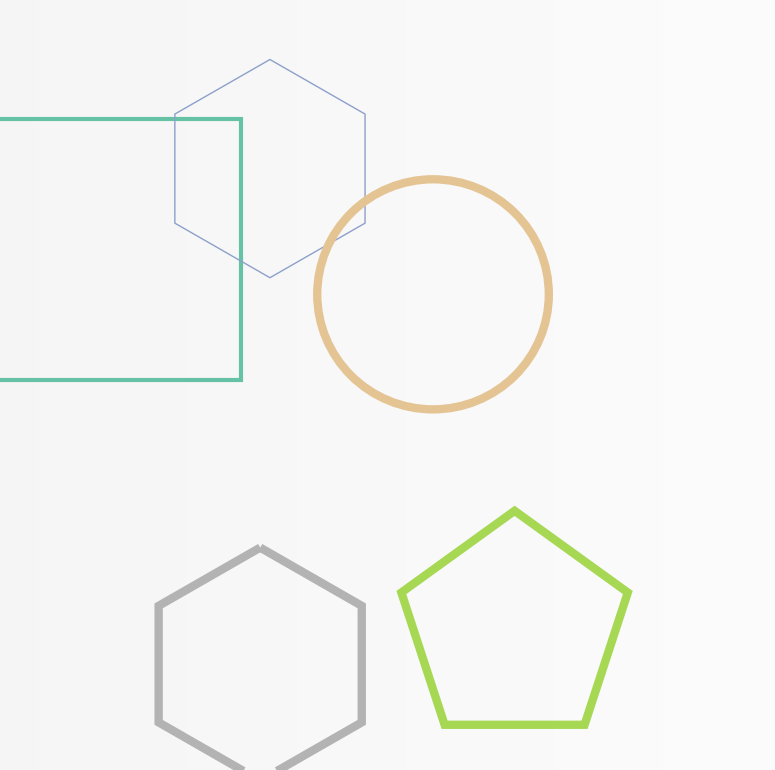[{"shape": "square", "thickness": 1.5, "radius": 0.85, "center": [0.142, 0.676]}, {"shape": "hexagon", "thickness": 0.5, "radius": 0.71, "center": [0.348, 0.781]}, {"shape": "pentagon", "thickness": 3, "radius": 0.77, "center": [0.664, 0.183]}, {"shape": "circle", "thickness": 3, "radius": 0.75, "center": [0.559, 0.618]}, {"shape": "hexagon", "thickness": 3, "radius": 0.76, "center": [0.336, 0.138]}]